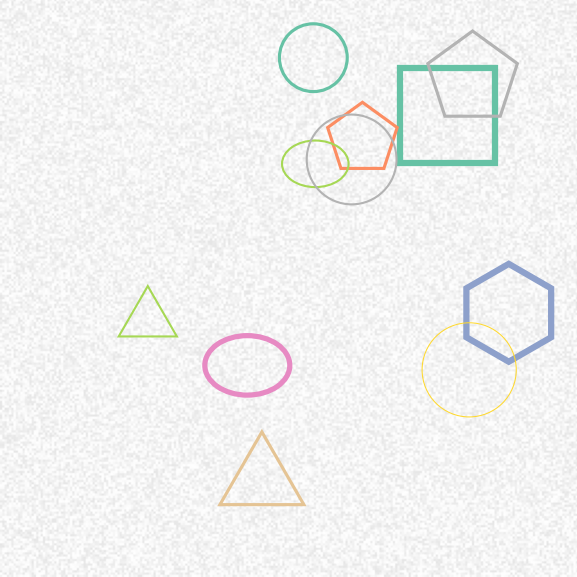[{"shape": "circle", "thickness": 1.5, "radius": 0.29, "center": [0.543, 0.899]}, {"shape": "square", "thickness": 3, "radius": 0.41, "center": [0.775, 0.799]}, {"shape": "pentagon", "thickness": 1.5, "radius": 0.32, "center": [0.628, 0.759]}, {"shape": "hexagon", "thickness": 3, "radius": 0.42, "center": [0.881, 0.457]}, {"shape": "oval", "thickness": 2.5, "radius": 0.37, "center": [0.428, 0.366]}, {"shape": "triangle", "thickness": 1, "radius": 0.29, "center": [0.256, 0.446]}, {"shape": "oval", "thickness": 1, "radius": 0.29, "center": [0.546, 0.715]}, {"shape": "circle", "thickness": 0.5, "radius": 0.41, "center": [0.812, 0.359]}, {"shape": "triangle", "thickness": 1.5, "radius": 0.42, "center": [0.453, 0.167]}, {"shape": "circle", "thickness": 1, "radius": 0.39, "center": [0.609, 0.723]}, {"shape": "pentagon", "thickness": 1.5, "radius": 0.41, "center": [0.818, 0.864]}]